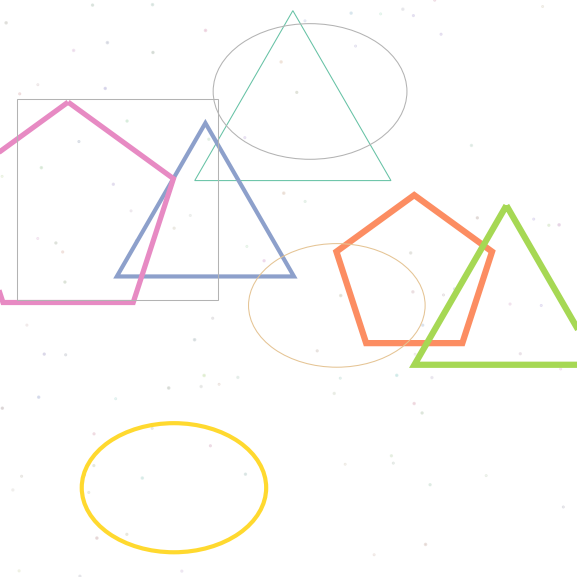[{"shape": "triangle", "thickness": 0.5, "radius": 0.98, "center": [0.507, 0.785]}, {"shape": "pentagon", "thickness": 3, "radius": 0.71, "center": [0.717, 0.52]}, {"shape": "triangle", "thickness": 2, "radius": 0.89, "center": [0.356, 0.609]}, {"shape": "pentagon", "thickness": 2.5, "radius": 0.96, "center": [0.118, 0.631]}, {"shape": "triangle", "thickness": 3, "radius": 0.92, "center": [0.877, 0.459]}, {"shape": "oval", "thickness": 2, "radius": 0.8, "center": [0.301, 0.155]}, {"shape": "oval", "thickness": 0.5, "radius": 0.76, "center": [0.583, 0.47]}, {"shape": "square", "thickness": 0.5, "radius": 0.87, "center": [0.203, 0.654]}, {"shape": "oval", "thickness": 0.5, "radius": 0.84, "center": [0.537, 0.841]}]